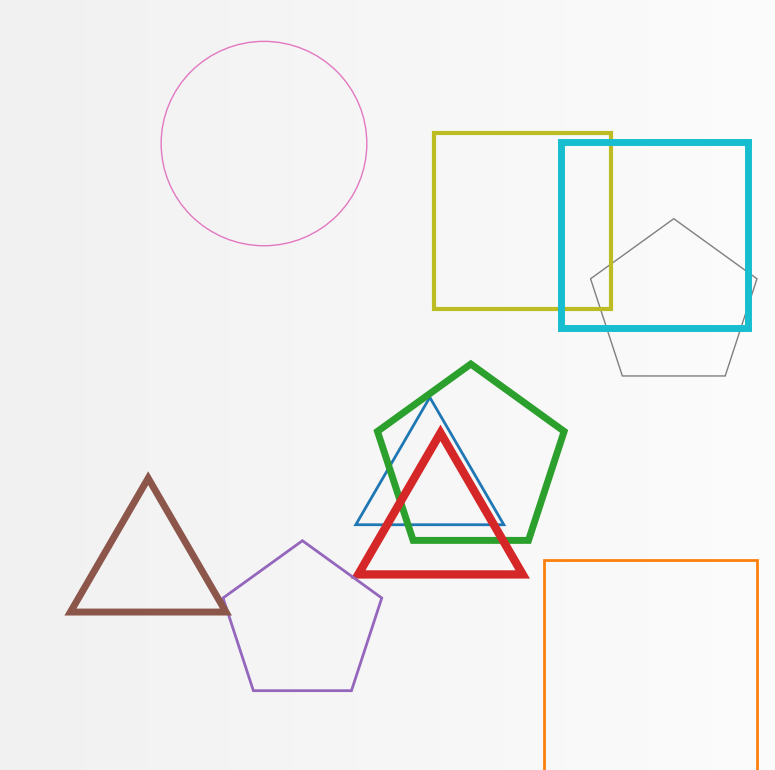[{"shape": "triangle", "thickness": 1, "radius": 0.55, "center": [0.555, 0.374]}, {"shape": "square", "thickness": 1, "radius": 0.69, "center": [0.84, 0.135]}, {"shape": "pentagon", "thickness": 2.5, "radius": 0.63, "center": [0.608, 0.401]}, {"shape": "triangle", "thickness": 3, "radius": 0.61, "center": [0.568, 0.315]}, {"shape": "pentagon", "thickness": 1, "radius": 0.54, "center": [0.39, 0.19]}, {"shape": "triangle", "thickness": 2.5, "radius": 0.58, "center": [0.191, 0.263]}, {"shape": "circle", "thickness": 0.5, "radius": 0.66, "center": [0.341, 0.814]}, {"shape": "pentagon", "thickness": 0.5, "radius": 0.56, "center": [0.869, 0.603]}, {"shape": "square", "thickness": 1.5, "radius": 0.57, "center": [0.674, 0.713]}, {"shape": "square", "thickness": 2.5, "radius": 0.6, "center": [0.845, 0.695]}]